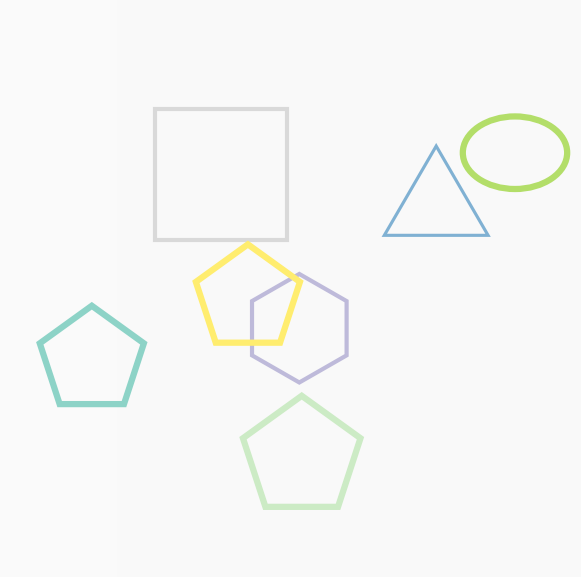[{"shape": "pentagon", "thickness": 3, "radius": 0.47, "center": [0.158, 0.376]}, {"shape": "hexagon", "thickness": 2, "radius": 0.47, "center": [0.515, 0.431]}, {"shape": "triangle", "thickness": 1.5, "radius": 0.52, "center": [0.75, 0.643]}, {"shape": "oval", "thickness": 3, "radius": 0.45, "center": [0.886, 0.735]}, {"shape": "square", "thickness": 2, "radius": 0.57, "center": [0.381, 0.697]}, {"shape": "pentagon", "thickness": 3, "radius": 0.53, "center": [0.519, 0.207]}, {"shape": "pentagon", "thickness": 3, "radius": 0.47, "center": [0.426, 0.482]}]